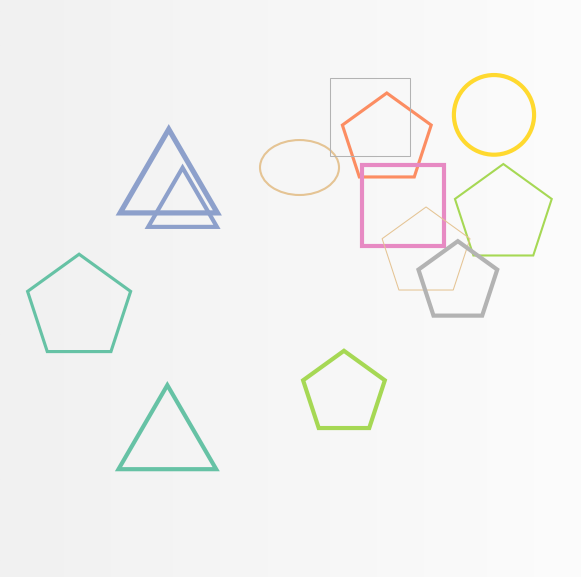[{"shape": "triangle", "thickness": 2, "radius": 0.49, "center": [0.288, 0.235]}, {"shape": "pentagon", "thickness": 1.5, "radius": 0.47, "center": [0.136, 0.466]}, {"shape": "pentagon", "thickness": 1.5, "radius": 0.4, "center": [0.665, 0.758]}, {"shape": "triangle", "thickness": 2.5, "radius": 0.48, "center": [0.29, 0.679]}, {"shape": "triangle", "thickness": 2, "radius": 0.34, "center": [0.314, 0.64]}, {"shape": "square", "thickness": 2, "radius": 0.35, "center": [0.693, 0.643]}, {"shape": "pentagon", "thickness": 1, "radius": 0.44, "center": [0.866, 0.628]}, {"shape": "pentagon", "thickness": 2, "radius": 0.37, "center": [0.592, 0.318]}, {"shape": "circle", "thickness": 2, "radius": 0.34, "center": [0.85, 0.8]}, {"shape": "pentagon", "thickness": 0.5, "radius": 0.4, "center": [0.733, 0.561]}, {"shape": "oval", "thickness": 1, "radius": 0.34, "center": [0.515, 0.709]}, {"shape": "square", "thickness": 0.5, "radius": 0.34, "center": [0.637, 0.797]}, {"shape": "pentagon", "thickness": 2, "radius": 0.36, "center": [0.788, 0.51]}]